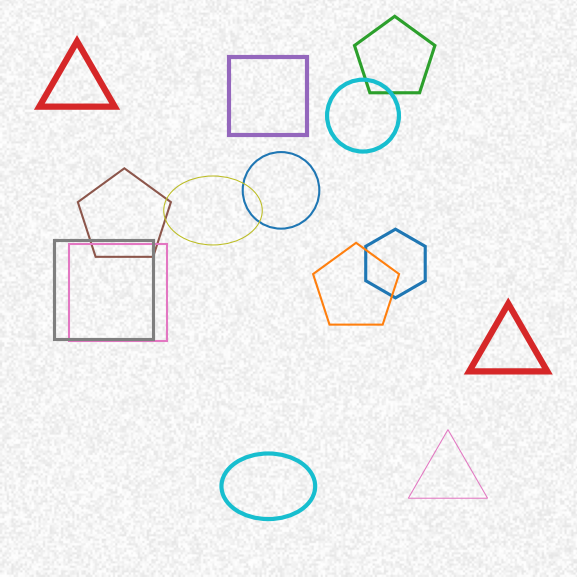[{"shape": "circle", "thickness": 1, "radius": 0.33, "center": [0.487, 0.67]}, {"shape": "hexagon", "thickness": 1.5, "radius": 0.3, "center": [0.685, 0.543]}, {"shape": "pentagon", "thickness": 1, "radius": 0.39, "center": [0.617, 0.5]}, {"shape": "pentagon", "thickness": 1.5, "radius": 0.37, "center": [0.683, 0.898]}, {"shape": "triangle", "thickness": 3, "radius": 0.39, "center": [0.88, 0.395]}, {"shape": "triangle", "thickness": 3, "radius": 0.38, "center": [0.133, 0.852]}, {"shape": "square", "thickness": 2, "radius": 0.34, "center": [0.464, 0.833]}, {"shape": "pentagon", "thickness": 1, "radius": 0.42, "center": [0.215, 0.623]}, {"shape": "triangle", "thickness": 0.5, "radius": 0.4, "center": [0.776, 0.176]}, {"shape": "square", "thickness": 1, "radius": 0.42, "center": [0.205, 0.493]}, {"shape": "square", "thickness": 1.5, "radius": 0.43, "center": [0.179, 0.498]}, {"shape": "oval", "thickness": 0.5, "radius": 0.43, "center": [0.369, 0.635]}, {"shape": "oval", "thickness": 2, "radius": 0.41, "center": [0.465, 0.157]}, {"shape": "circle", "thickness": 2, "radius": 0.31, "center": [0.629, 0.799]}]